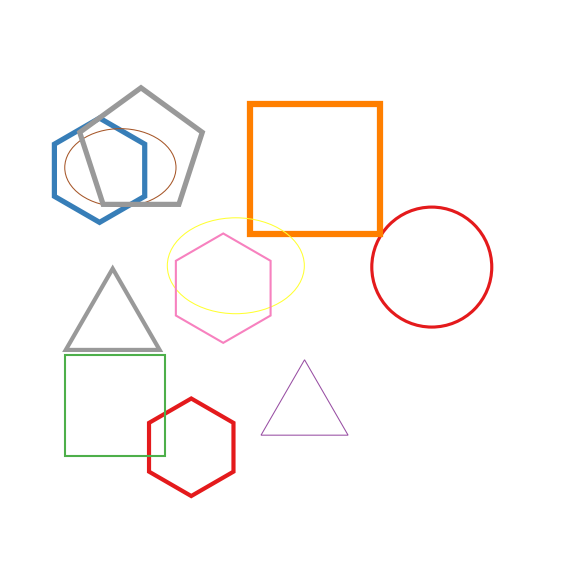[{"shape": "circle", "thickness": 1.5, "radius": 0.52, "center": [0.748, 0.537]}, {"shape": "hexagon", "thickness": 2, "radius": 0.42, "center": [0.331, 0.225]}, {"shape": "hexagon", "thickness": 2.5, "radius": 0.45, "center": [0.172, 0.704]}, {"shape": "square", "thickness": 1, "radius": 0.44, "center": [0.199, 0.297]}, {"shape": "triangle", "thickness": 0.5, "radius": 0.44, "center": [0.527, 0.289]}, {"shape": "square", "thickness": 3, "radius": 0.56, "center": [0.546, 0.706]}, {"shape": "oval", "thickness": 0.5, "radius": 0.59, "center": [0.408, 0.539]}, {"shape": "oval", "thickness": 0.5, "radius": 0.48, "center": [0.208, 0.709]}, {"shape": "hexagon", "thickness": 1, "radius": 0.47, "center": [0.387, 0.5]}, {"shape": "pentagon", "thickness": 2.5, "radius": 0.56, "center": [0.244, 0.736]}, {"shape": "triangle", "thickness": 2, "radius": 0.47, "center": [0.195, 0.44]}]